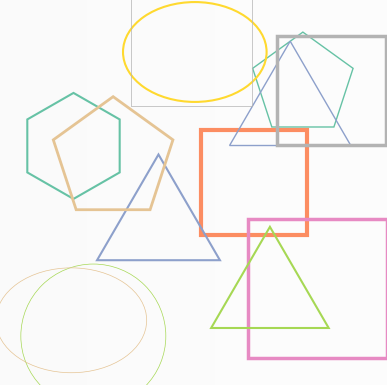[{"shape": "hexagon", "thickness": 1.5, "radius": 0.69, "center": [0.19, 0.621]}, {"shape": "pentagon", "thickness": 1, "radius": 0.68, "center": [0.782, 0.78]}, {"shape": "square", "thickness": 3, "radius": 0.68, "center": [0.655, 0.527]}, {"shape": "triangle", "thickness": 1.5, "radius": 0.92, "center": [0.409, 0.416]}, {"shape": "triangle", "thickness": 1, "radius": 0.9, "center": [0.749, 0.712]}, {"shape": "square", "thickness": 2.5, "radius": 0.9, "center": [0.819, 0.251]}, {"shape": "triangle", "thickness": 1.5, "radius": 0.88, "center": [0.697, 0.236]}, {"shape": "circle", "thickness": 0.5, "radius": 0.94, "center": [0.241, 0.127]}, {"shape": "oval", "thickness": 1.5, "radius": 0.93, "center": [0.503, 0.865]}, {"shape": "oval", "thickness": 0.5, "radius": 0.97, "center": [0.184, 0.168]}, {"shape": "pentagon", "thickness": 2, "radius": 0.81, "center": [0.292, 0.587]}, {"shape": "square", "thickness": 0.5, "radius": 0.78, "center": [0.495, 0.88]}, {"shape": "square", "thickness": 2.5, "radius": 0.71, "center": [0.855, 0.764]}]